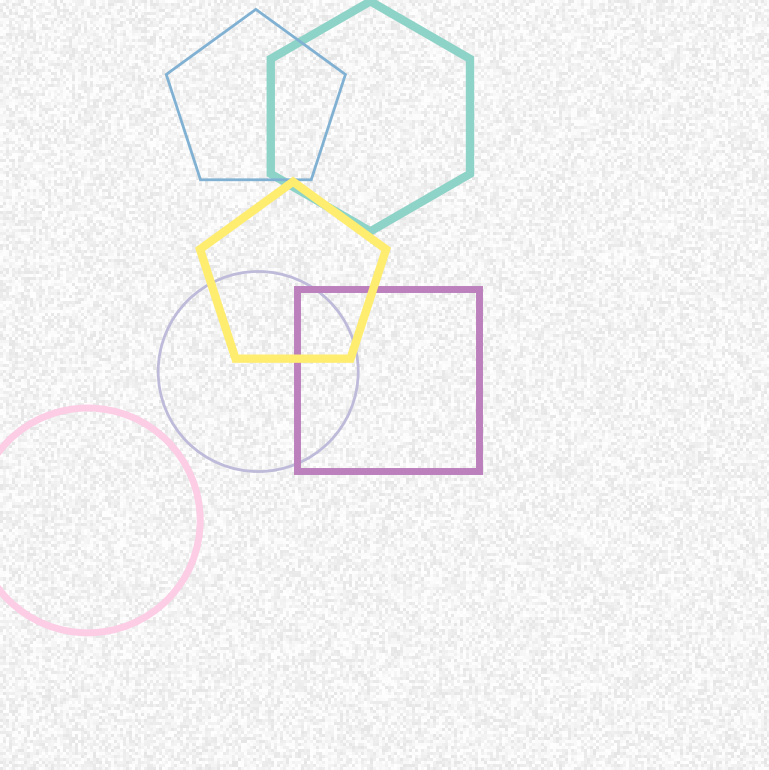[{"shape": "hexagon", "thickness": 3, "radius": 0.75, "center": [0.481, 0.849]}, {"shape": "circle", "thickness": 1, "radius": 0.65, "center": [0.335, 0.518]}, {"shape": "pentagon", "thickness": 1, "radius": 0.61, "center": [0.332, 0.865]}, {"shape": "circle", "thickness": 2.5, "radius": 0.73, "center": [0.114, 0.324]}, {"shape": "square", "thickness": 2.5, "radius": 0.59, "center": [0.504, 0.506]}, {"shape": "pentagon", "thickness": 3, "radius": 0.64, "center": [0.381, 0.637]}]